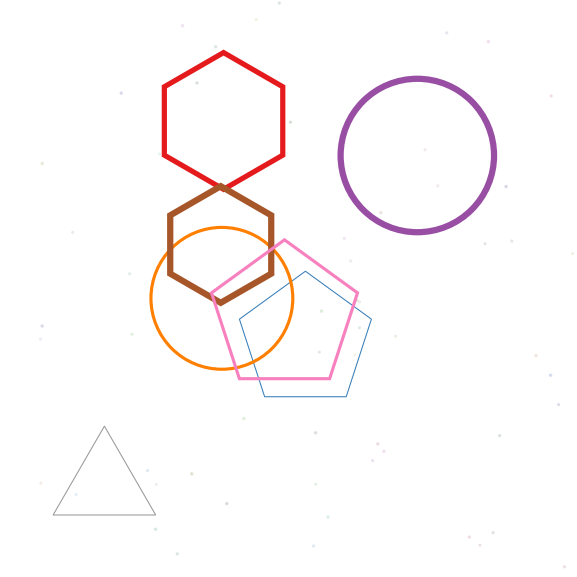[{"shape": "hexagon", "thickness": 2.5, "radius": 0.59, "center": [0.387, 0.79]}, {"shape": "pentagon", "thickness": 0.5, "radius": 0.6, "center": [0.529, 0.409]}, {"shape": "circle", "thickness": 3, "radius": 0.66, "center": [0.723, 0.73]}, {"shape": "circle", "thickness": 1.5, "radius": 0.61, "center": [0.384, 0.483]}, {"shape": "hexagon", "thickness": 3, "radius": 0.5, "center": [0.382, 0.576]}, {"shape": "pentagon", "thickness": 1.5, "radius": 0.66, "center": [0.493, 0.451]}, {"shape": "triangle", "thickness": 0.5, "radius": 0.51, "center": [0.181, 0.159]}]